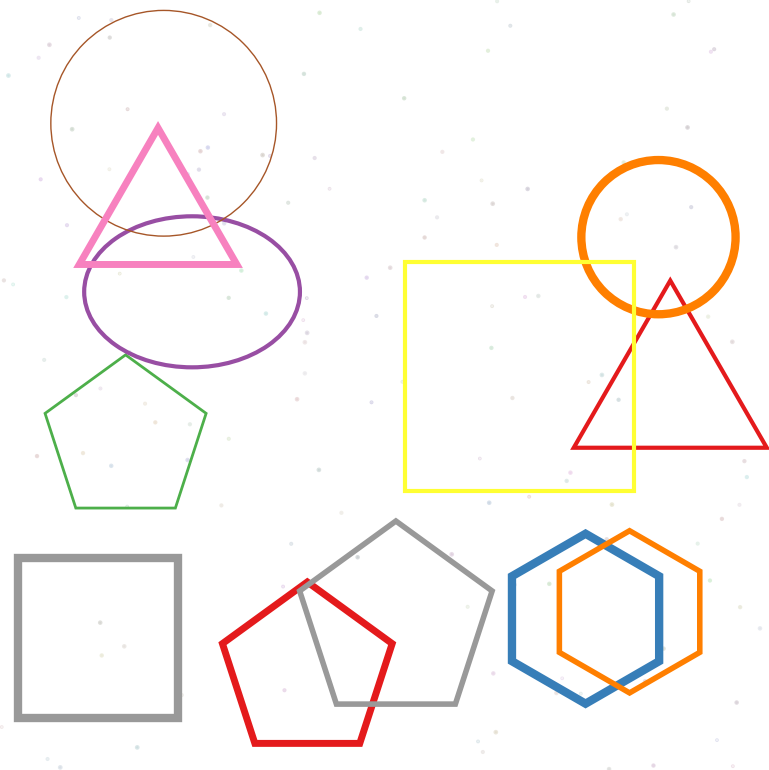[{"shape": "pentagon", "thickness": 2.5, "radius": 0.58, "center": [0.399, 0.128]}, {"shape": "triangle", "thickness": 1.5, "radius": 0.72, "center": [0.87, 0.491]}, {"shape": "hexagon", "thickness": 3, "radius": 0.55, "center": [0.76, 0.196]}, {"shape": "pentagon", "thickness": 1, "radius": 0.55, "center": [0.163, 0.429]}, {"shape": "oval", "thickness": 1.5, "radius": 0.7, "center": [0.249, 0.621]}, {"shape": "circle", "thickness": 3, "radius": 0.5, "center": [0.855, 0.692]}, {"shape": "hexagon", "thickness": 2, "radius": 0.53, "center": [0.818, 0.205]}, {"shape": "square", "thickness": 1.5, "radius": 0.74, "center": [0.675, 0.511]}, {"shape": "circle", "thickness": 0.5, "radius": 0.73, "center": [0.213, 0.84]}, {"shape": "triangle", "thickness": 2.5, "radius": 0.59, "center": [0.205, 0.716]}, {"shape": "square", "thickness": 3, "radius": 0.52, "center": [0.127, 0.172]}, {"shape": "pentagon", "thickness": 2, "radius": 0.66, "center": [0.514, 0.192]}]